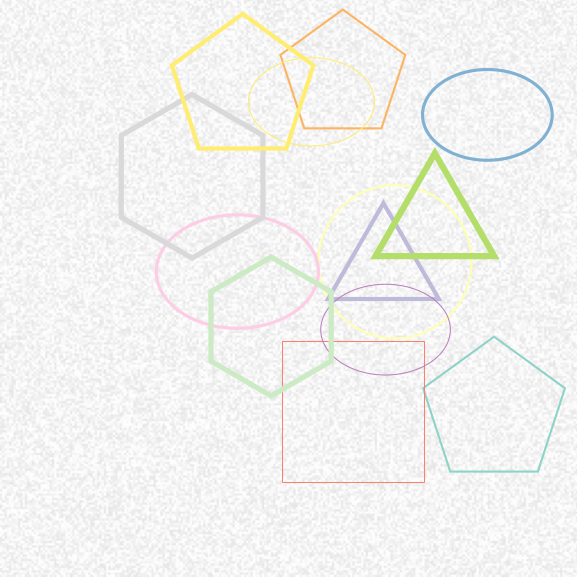[{"shape": "pentagon", "thickness": 1, "radius": 0.65, "center": [0.855, 0.287]}, {"shape": "circle", "thickness": 1, "radius": 0.66, "center": [0.684, 0.546]}, {"shape": "triangle", "thickness": 2, "radius": 0.55, "center": [0.664, 0.537]}, {"shape": "square", "thickness": 0.5, "radius": 0.61, "center": [0.611, 0.287]}, {"shape": "oval", "thickness": 1.5, "radius": 0.56, "center": [0.844, 0.8]}, {"shape": "pentagon", "thickness": 1, "radius": 0.57, "center": [0.594, 0.869]}, {"shape": "triangle", "thickness": 3, "radius": 0.59, "center": [0.753, 0.615]}, {"shape": "oval", "thickness": 1.5, "radius": 0.7, "center": [0.411, 0.529]}, {"shape": "hexagon", "thickness": 2.5, "radius": 0.71, "center": [0.333, 0.694]}, {"shape": "oval", "thickness": 0.5, "radius": 0.56, "center": [0.668, 0.428]}, {"shape": "hexagon", "thickness": 2.5, "radius": 0.6, "center": [0.469, 0.434]}, {"shape": "pentagon", "thickness": 2, "radius": 0.64, "center": [0.42, 0.846]}, {"shape": "oval", "thickness": 0.5, "radius": 0.55, "center": [0.539, 0.823]}]